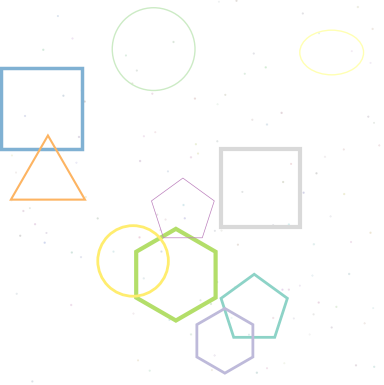[{"shape": "pentagon", "thickness": 2, "radius": 0.45, "center": [0.66, 0.197]}, {"shape": "oval", "thickness": 1, "radius": 0.41, "center": [0.861, 0.864]}, {"shape": "hexagon", "thickness": 2, "radius": 0.42, "center": [0.584, 0.115]}, {"shape": "square", "thickness": 2.5, "radius": 0.53, "center": [0.108, 0.718]}, {"shape": "triangle", "thickness": 1.5, "radius": 0.56, "center": [0.125, 0.537]}, {"shape": "hexagon", "thickness": 3, "radius": 0.6, "center": [0.457, 0.287]}, {"shape": "square", "thickness": 3, "radius": 0.51, "center": [0.677, 0.512]}, {"shape": "pentagon", "thickness": 0.5, "radius": 0.43, "center": [0.475, 0.452]}, {"shape": "circle", "thickness": 1, "radius": 0.54, "center": [0.399, 0.872]}, {"shape": "circle", "thickness": 2, "radius": 0.46, "center": [0.346, 0.322]}]